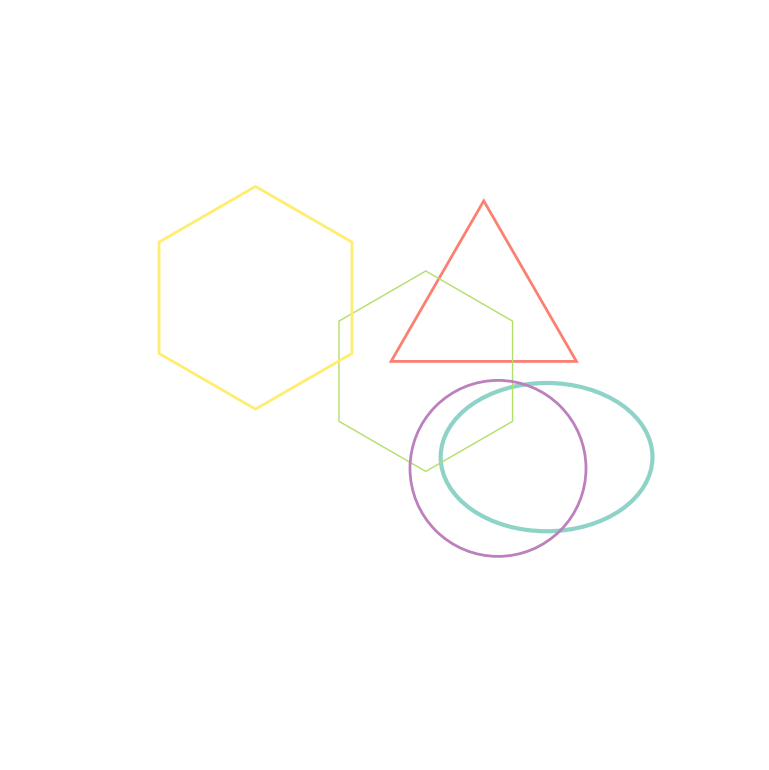[{"shape": "oval", "thickness": 1.5, "radius": 0.69, "center": [0.71, 0.406]}, {"shape": "triangle", "thickness": 1, "radius": 0.69, "center": [0.628, 0.6]}, {"shape": "hexagon", "thickness": 0.5, "radius": 0.65, "center": [0.553, 0.518]}, {"shape": "circle", "thickness": 1, "radius": 0.57, "center": [0.647, 0.392]}, {"shape": "hexagon", "thickness": 1, "radius": 0.72, "center": [0.332, 0.613]}]